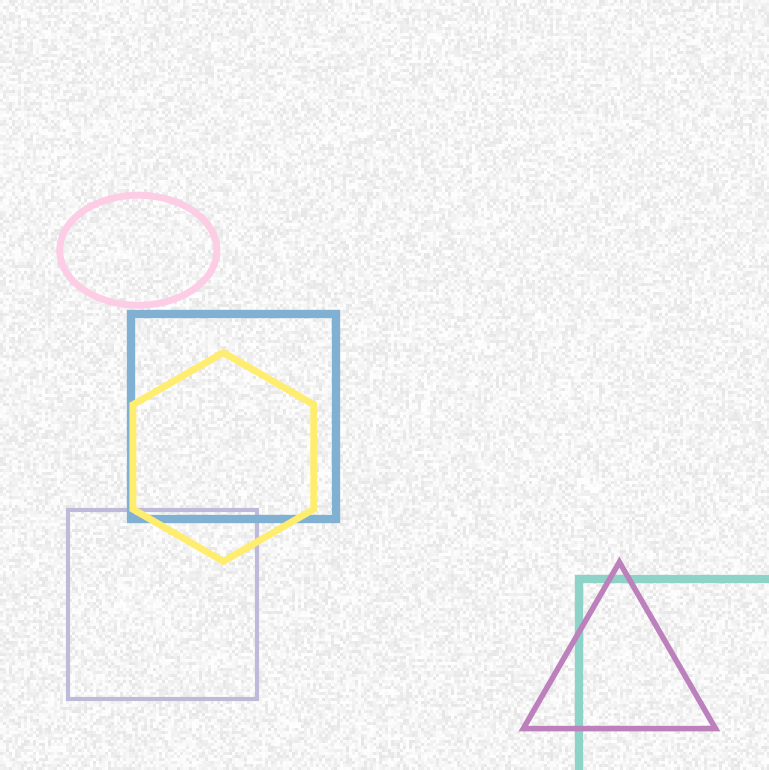[{"shape": "square", "thickness": 3, "radius": 0.63, "center": [0.877, 0.123]}, {"shape": "square", "thickness": 1.5, "radius": 0.61, "center": [0.211, 0.215]}, {"shape": "square", "thickness": 3, "radius": 0.67, "center": [0.303, 0.459]}, {"shape": "oval", "thickness": 2.5, "radius": 0.51, "center": [0.18, 0.675]}, {"shape": "triangle", "thickness": 2, "radius": 0.72, "center": [0.804, 0.126]}, {"shape": "hexagon", "thickness": 2.5, "radius": 0.68, "center": [0.29, 0.407]}]